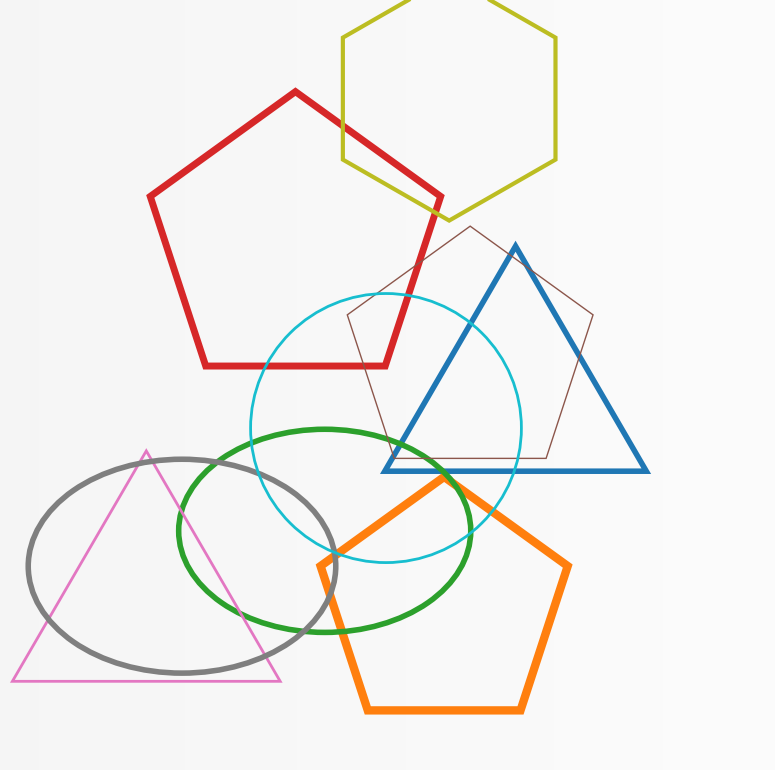[{"shape": "triangle", "thickness": 2, "radius": 0.97, "center": [0.665, 0.485]}, {"shape": "pentagon", "thickness": 3, "radius": 0.84, "center": [0.573, 0.213]}, {"shape": "oval", "thickness": 2, "radius": 0.94, "center": [0.419, 0.311]}, {"shape": "pentagon", "thickness": 2.5, "radius": 0.99, "center": [0.381, 0.684]}, {"shape": "pentagon", "thickness": 0.5, "radius": 0.83, "center": [0.607, 0.54]}, {"shape": "triangle", "thickness": 1, "radius": 1.0, "center": [0.189, 0.215]}, {"shape": "oval", "thickness": 2, "radius": 0.99, "center": [0.235, 0.265]}, {"shape": "hexagon", "thickness": 1.5, "radius": 0.79, "center": [0.58, 0.872]}, {"shape": "circle", "thickness": 1, "radius": 0.87, "center": [0.498, 0.444]}]